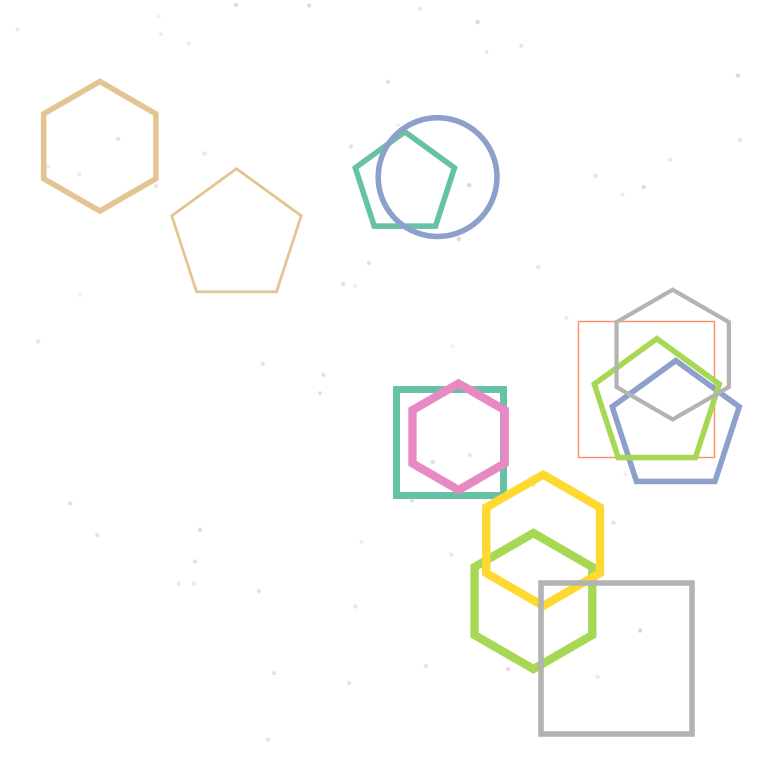[{"shape": "pentagon", "thickness": 2, "radius": 0.34, "center": [0.526, 0.761]}, {"shape": "square", "thickness": 2.5, "radius": 0.34, "center": [0.584, 0.426]}, {"shape": "square", "thickness": 0.5, "radius": 0.44, "center": [0.84, 0.494]}, {"shape": "pentagon", "thickness": 2, "radius": 0.43, "center": [0.878, 0.445]}, {"shape": "circle", "thickness": 2, "radius": 0.39, "center": [0.568, 0.77]}, {"shape": "hexagon", "thickness": 3, "radius": 0.35, "center": [0.596, 0.433]}, {"shape": "pentagon", "thickness": 2, "radius": 0.43, "center": [0.853, 0.475]}, {"shape": "hexagon", "thickness": 3, "radius": 0.44, "center": [0.693, 0.219]}, {"shape": "hexagon", "thickness": 3, "radius": 0.43, "center": [0.705, 0.298]}, {"shape": "pentagon", "thickness": 1, "radius": 0.44, "center": [0.307, 0.693]}, {"shape": "hexagon", "thickness": 2, "radius": 0.42, "center": [0.13, 0.81]}, {"shape": "hexagon", "thickness": 1.5, "radius": 0.42, "center": [0.874, 0.539]}, {"shape": "square", "thickness": 2, "radius": 0.49, "center": [0.801, 0.145]}]